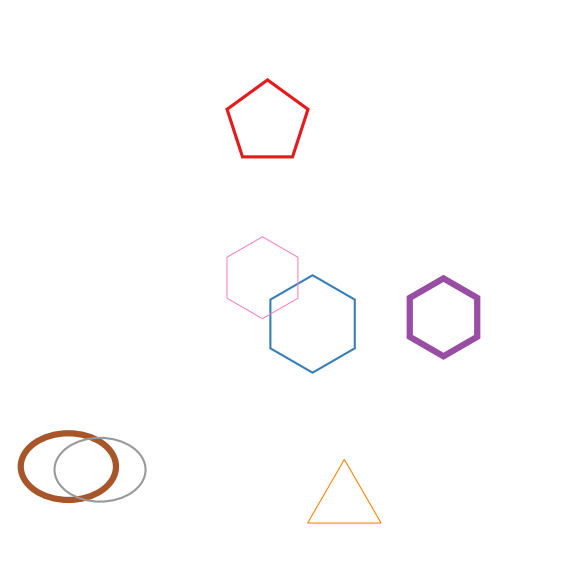[{"shape": "pentagon", "thickness": 1.5, "radius": 0.37, "center": [0.463, 0.787]}, {"shape": "hexagon", "thickness": 1, "radius": 0.42, "center": [0.541, 0.438]}, {"shape": "hexagon", "thickness": 3, "radius": 0.34, "center": [0.768, 0.45]}, {"shape": "triangle", "thickness": 0.5, "radius": 0.37, "center": [0.596, 0.13]}, {"shape": "oval", "thickness": 3, "radius": 0.41, "center": [0.118, 0.191]}, {"shape": "hexagon", "thickness": 0.5, "radius": 0.35, "center": [0.454, 0.518]}, {"shape": "oval", "thickness": 1, "radius": 0.39, "center": [0.173, 0.186]}]